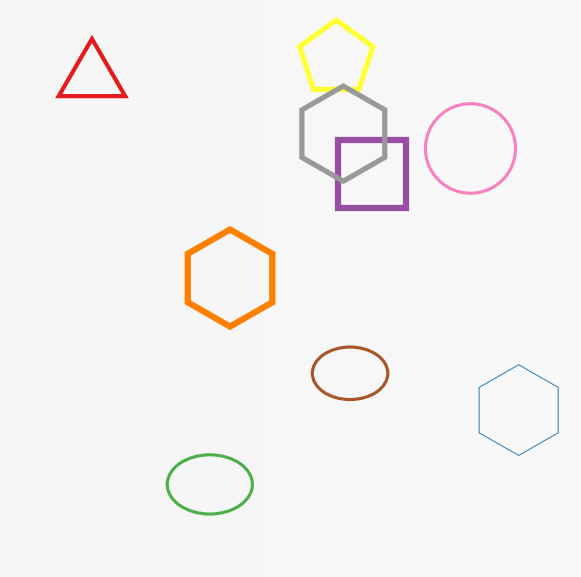[{"shape": "triangle", "thickness": 2, "radius": 0.33, "center": [0.158, 0.866]}, {"shape": "hexagon", "thickness": 0.5, "radius": 0.39, "center": [0.892, 0.289]}, {"shape": "oval", "thickness": 1.5, "radius": 0.37, "center": [0.361, 0.16]}, {"shape": "square", "thickness": 3, "radius": 0.29, "center": [0.64, 0.698]}, {"shape": "hexagon", "thickness": 3, "radius": 0.42, "center": [0.396, 0.518]}, {"shape": "pentagon", "thickness": 2.5, "radius": 0.33, "center": [0.578, 0.898]}, {"shape": "oval", "thickness": 1.5, "radius": 0.32, "center": [0.602, 0.353]}, {"shape": "circle", "thickness": 1.5, "radius": 0.39, "center": [0.809, 0.742]}, {"shape": "hexagon", "thickness": 2.5, "radius": 0.41, "center": [0.591, 0.768]}]